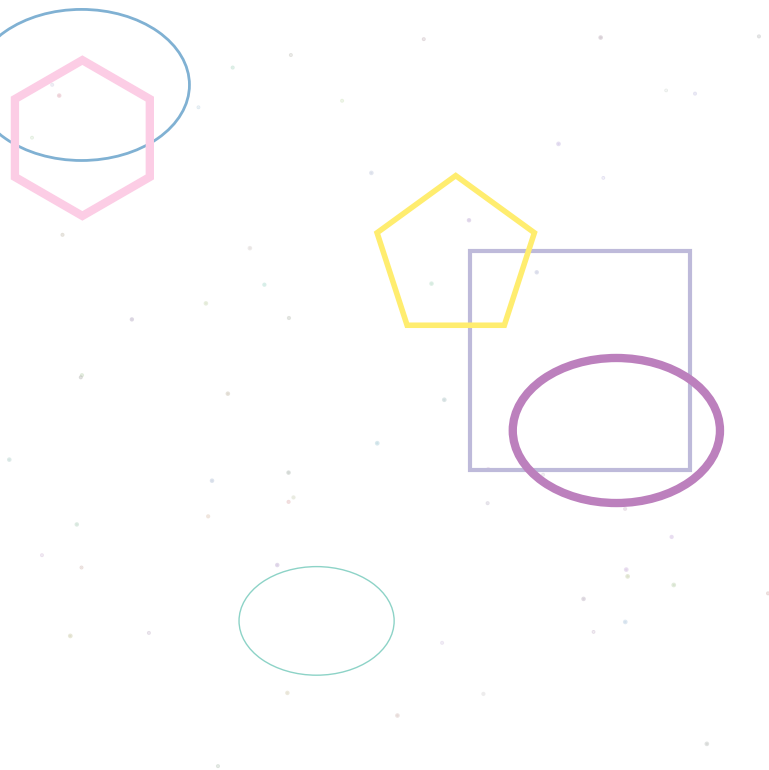[{"shape": "oval", "thickness": 0.5, "radius": 0.5, "center": [0.411, 0.194]}, {"shape": "square", "thickness": 1.5, "radius": 0.71, "center": [0.754, 0.532]}, {"shape": "oval", "thickness": 1, "radius": 0.7, "center": [0.106, 0.89]}, {"shape": "hexagon", "thickness": 3, "radius": 0.51, "center": [0.107, 0.821]}, {"shape": "oval", "thickness": 3, "radius": 0.67, "center": [0.8, 0.441]}, {"shape": "pentagon", "thickness": 2, "radius": 0.54, "center": [0.592, 0.664]}]